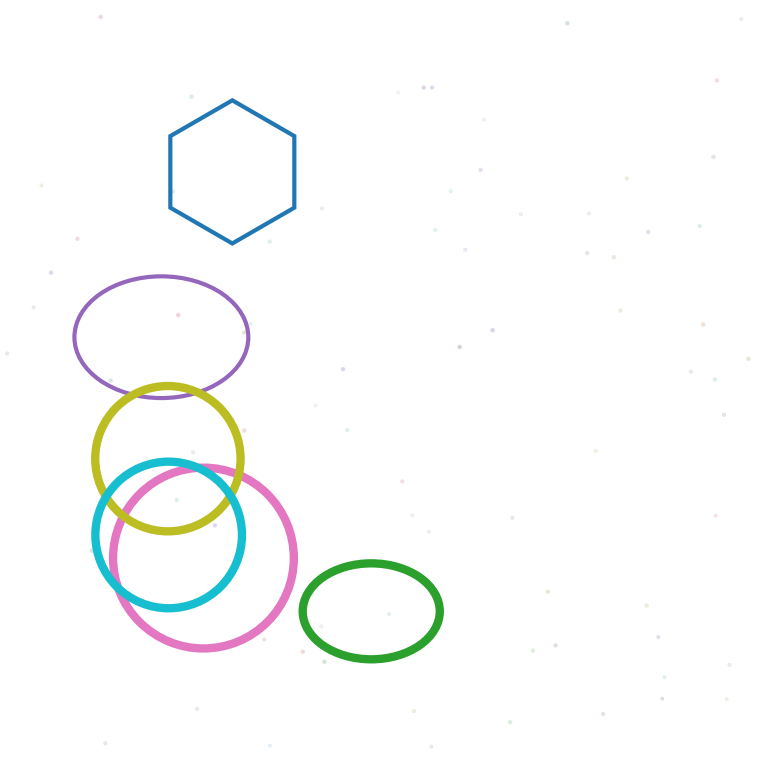[{"shape": "hexagon", "thickness": 1.5, "radius": 0.46, "center": [0.302, 0.777]}, {"shape": "oval", "thickness": 3, "radius": 0.45, "center": [0.482, 0.206]}, {"shape": "oval", "thickness": 1.5, "radius": 0.56, "center": [0.21, 0.562]}, {"shape": "circle", "thickness": 3, "radius": 0.59, "center": [0.264, 0.275]}, {"shape": "circle", "thickness": 3, "radius": 0.47, "center": [0.218, 0.404]}, {"shape": "circle", "thickness": 3, "radius": 0.48, "center": [0.219, 0.305]}]